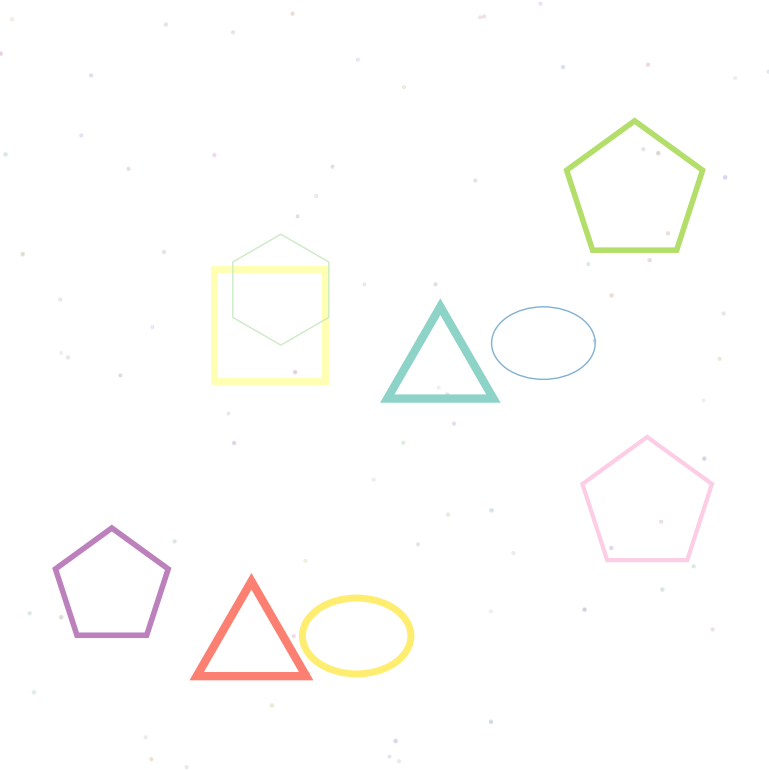[{"shape": "triangle", "thickness": 3, "radius": 0.4, "center": [0.572, 0.522]}, {"shape": "square", "thickness": 2.5, "radius": 0.36, "center": [0.35, 0.578]}, {"shape": "triangle", "thickness": 3, "radius": 0.41, "center": [0.327, 0.163]}, {"shape": "oval", "thickness": 0.5, "radius": 0.34, "center": [0.706, 0.554]}, {"shape": "pentagon", "thickness": 2, "radius": 0.46, "center": [0.824, 0.75]}, {"shape": "pentagon", "thickness": 1.5, "radius": 0.44, "center": [0.841, 0.344]}, {"shape": "pentagon", "thickness": 2, "radius": 0.38, "center": [0.145, 0.237]}, {"shape": "hexagon", "thickness": 0.5, "radius": 0.36, "center": [0.365, 0.624]}, {"shape": "oval", "thickness": 2.5, "radius": 0.35, "center": [0.463, 0.174]}]